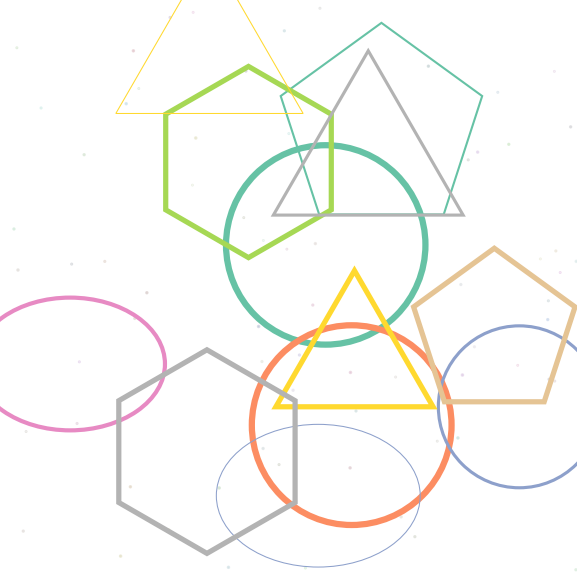[{"shape": "pentagon", "thickness": 1, "radius": 0.92, "center": [0.66, 0.776]}, {"shape": "circle", "thickness": 3, "radius": 0.86, "center": [0.564, 0.575]}, {"shape": "circle", "thickness": 3, "radius": 0.86, "center": [0.609, 0.263]}, {"shape": "oval", "thickness": 0.5, "radius": 0.88, "center": [0.551, 0.141]}, {"shape": "circle", "thickness": 1.5, "radius": 0.7, "center": [0.899, 0.295]}, {"shape": "oval", "thickness": 2, "radius": 0.82, "center": [0.121, 0.369]}, {"shape": "hexagon", "thickness": 2.5, "radius": 0.83, "center": [0.43, 0.719]}, {"shape": "triangle", "thickness": 2.5, "radius": 0.79, "center": [0.614, 0.373]}, {"shape": "triangle", "thickness": 0.5, "radius": 0.94, "center": [0.363, 0.896]}, {"shape": "pentagon", "thickness": 2.5, "radius": 0.73, "center": [0.856, 0.422]}, {"shape": "hexagon", "thickness": 2.5, "radius": 0.88, "center": [0.358, 0.217]}, {"shape": "triangle", "thickness": 1.5, "radius": 0.95, "center": [0.638, 0.722]}]